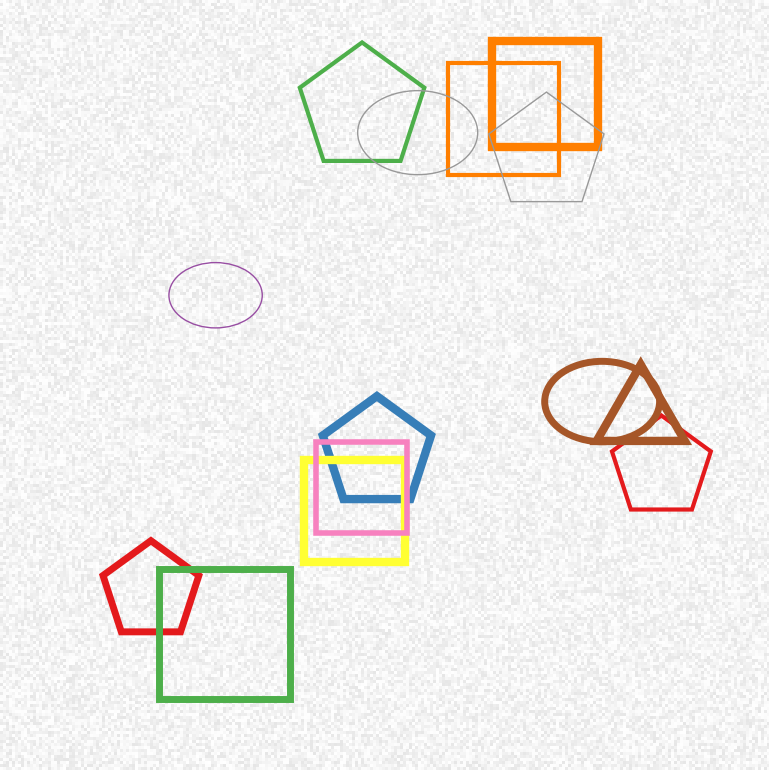[{"shape": "pentagon", "thickness": 2.5, "radius": 0.33, "center": [0.196, 0.232]}, {"shape": "pentagon", "thickness": 1.5, "radius": 0.34, "center": [0.859, 0.393]}, {"shape": "pentagon", "thickness": 3, "radius": 0.37, "center": [0.49, 0.412]}, {"shape": "square", "thickness": 2.5, "radius": 0.42, "center": [0.292, 0.177]}, {"shape": "pentagon", "thickness": 1.5, "radius": 0.43, "center": [0.47, 0.86]}, {"shape": "oval", "thickness": 0.5, "radius": 0.3, "center": [0.28, 0.617]}, {"shape": "square", "thickness": 1.5, "radius": 0.36, "center": [0.654, 0.845]}, {"shape": "square", "thickness": 3, "radius": 0.34, "center": [0.708, 0.878]}, {"shape": "square", "thickness": 3, "radius": 0.33, "center": [0.46, 0.336]}, {"shape": "triangle", "thickness": 3, "radius": 0.33, "center": [0.832, 0.46]}, {"shape": "oval", "thickness": 2.5, "radius": 0.37, "center": [0.782, 0.479]}, {"shape": "square", "thickness": 2, "radius": 0.3, "center": [0.469, 0.367]}, {"shape": "oval", "thickness": 0.5, "radius": 0.39, "center": [0.542, 0.828]}, {"shape": "pentagon", "thickness": 0.5, "radius": 0.39, "center": [0.71, 0.802]}]